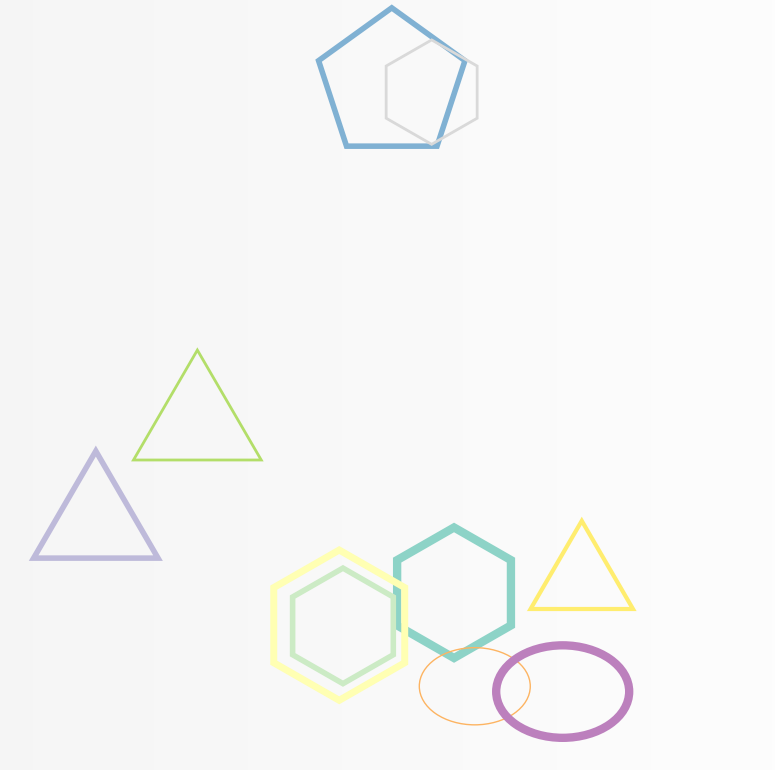[{"shape": "hexagon", "thickness": 3, "radius": 0.42, "center": [0.586, 0.23]}, {"shape": "hexagon", "thickness": 2.5, "radius": 0.49, "center": [0.438, 0.188]}, {"shape": "triangle", "thickness": 2, "radius": 0.46, "center": [0.124, 0.322]}, {"shape": "pentagon", "thickness": 2, "radius": 0.5, "center": [0.505, 0.891]}, {"shape": "oval", "thickness": 0.5, "radius": 0.36, "center": [0.613, 0.109]}, {"shape": "triangle", "thickness": 1, "radius": 0.48, "center": [0.255, 0.45]}, {"shape": "hexagon", "thickness": 1, "radius": 0.34, "center": [0.557, 0.88]}, {"shape": "oval", "thickness": 3, "radius": 0.43, "center": [0.726, 0.102]}, {"shape": "hexagon", "thickness": 2, "radius": 0.38, "center": [0.443, 0.187]}, {"shape": "triangle", "thickness": 1.5, "radius": 0.38, "center": [0.751, 0.247]}]